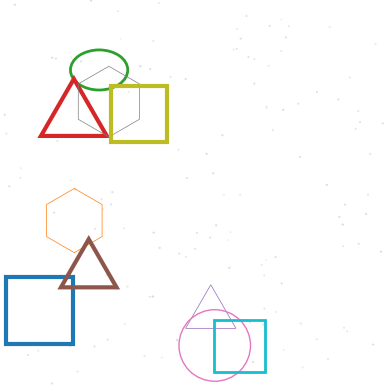[{"shape": "square", "thickness": 3, "radius": 0.43, "center": [0.103, 0.194]}, {"shape": "hexagon", "thickness": 0.5, "radius": 0.42, "center": [0.193, 0.427]}, {"shape": "oval", "thickness": 2, "radius": 0.37, "center": [0.257, 0.818]}, {"shape": "triangle", "thickness": 3, "radius": 0.49, "center": [0.192, 0.696]}, {"shape": "triangle", "thickness": 0.5, "radius": 0.38, "center": [0.547, 0.185]}, {"shape": "triangle", "thickness": 3, "radius": 0.42, "center": [0.231, 0.295]}, {"shape": "circle", "thickness": 1, "radius": 0.46, "center": [0.558, 0.103]}, {"shape": "hexagon", "thickness": 0.5, "radius": 0.46, "center": [0.283, 0.736]}, {"shape": "square", "thickness": 3, "radius": 0.36, "center": [0.362, 0.704]}, {"shape": "square", "thickness": 2, "radius": 0.33, "center": [0.622, 0.101]}]